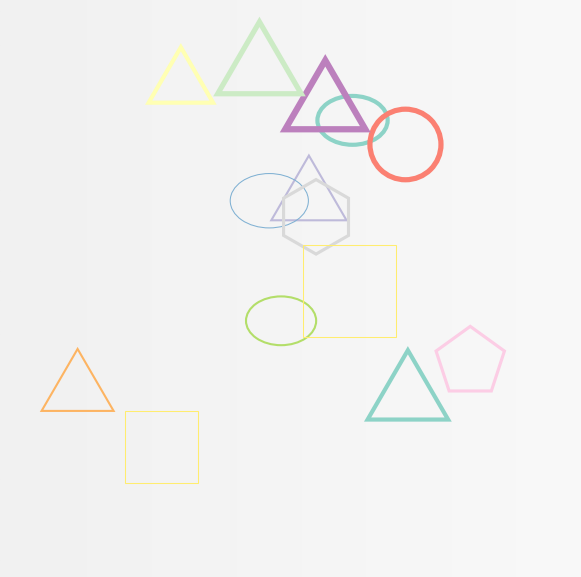[{"shape": "triangle", "thickness": 2, "radius": 0.4, "center": [0.702, 0.313]}, {"shape": "oval", "thickness": 2, "radius": 0.3, "center": [0.607, 0.791]}, {"shape": "triangle", "thickness": 2, "radius": 0.32, "center": [0.311, 0.853]}, {"shape": "triangle", "thickness": 1, "radius": 0.37, "center": [0.531, 0.655]}, {"shape": "circle", "thickness": 2.5, "radius": 0.31, "center": [0.698, 0.749]}, {"shape": "oval", "thickness": 0.5, "radius": 0.34, "center": [0.463, 0.652]}, {"shape": "triangle", "thickness": 1, "radius": 0.36, "center": [0.133, 0.323]}, {"shape": "oval", "thickness": 1, "radius": 0.3, "center": [0.484, 0.444]}, {"shape": "pentagon", "thickness": 1.5, "radius": 0.31, "center": [0.809, 0.372]}, {"shape": "hexagon", "thickness": 1.5, "radius": 0.32, "center": [0.544, 0.624]}, {"shape": "triangle", "thickness": 3, "radius": 0.4, "center": [0.56, 0.815]}, {"shape": "triangle", "thickness": 2.5, "radius": 0.41, "center": [0.446, 0.878]}, {"shape": "square", "thickness": 0.5, "radius": 0.4, "center": [0.601, 0.495]}, {"shape": "square", "thickness": 0.5, "radius": 0.31, "center": [0.278, 0.226]}]